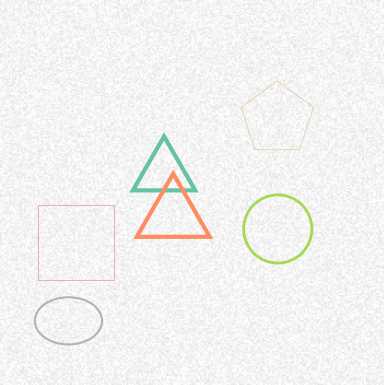[{"shape": "triangle", "thickness": 3, "radius": 0.47, "center": [0.426, 0.552]}, {"shape": "triangle", "thickness": 3, "radius": 0.55, "center": [0.45, 0.44]}, {"shape": "square", "thickness": 0.5, "radius": 0.49, "center": [0.197, 0.37]}, {"shape": "circle", "thickness": 2, "radius": 0.44, "center": [0.721, 0.405]}, {"shape": "pentagon", "thickness": 0.5, "radius": 0.49, "center": [0.72, 0.691]}, {"shape": "oval", "thickness": 1.5, "radius": 0.44, "center": [0.178, 0.167]}]